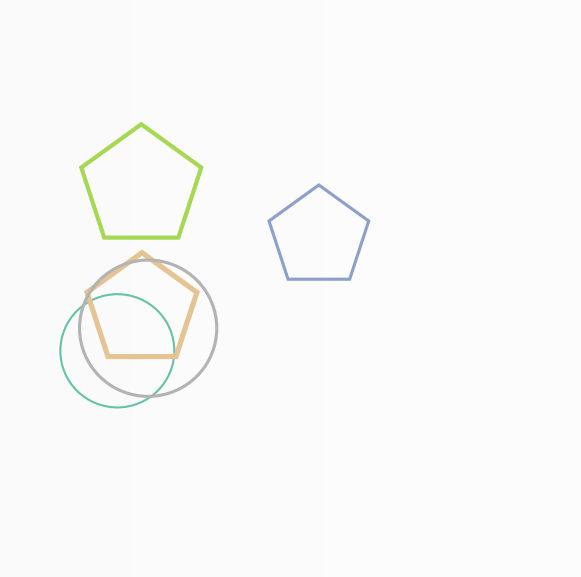[{"shape": "circle", "thickness": 1, "radius": 0.49, "center": [0.202, 0.392]}, {"shape": "pentagon", "thickness": 1.5, "radius": 0.45, "center": [0.549, 0.589]}, {"shape": "pentagon", "thickness": 2, "radius": 0.54, "center": [0.243, 0.675]}, {"shape": "pentagon", "thickness": 2.5, "radius": 0.5, "center": [0.244, 0.462]}, {"shape": "circle", "thickness": 1.5, "radius": 0.59, "center": [0.255, 0.431]}]